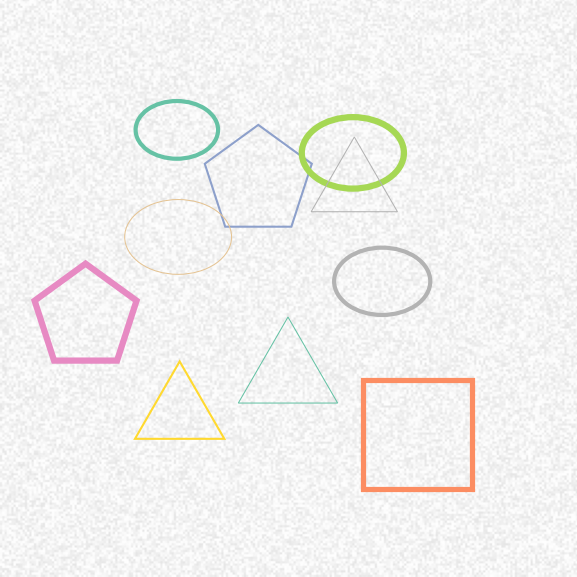[{"shape": "oval", "thickness": 2, "radius": 0.36, "center": [0.306, 0.774]}, {"shape": "triangle", "thickness": 0.5, "radius": 0.5, "center": [0.499, 0.351]}, {"shape": "square", "thickness": 2.5, "radius": 0.47, "center": [0.724, 0.247]}, {"shape": "pentagon", "thickness": 1, "radius": 0.49, "center": [0.447, 0.685]}, {"shape": "pentagon", "thickness": 3, "radius": 0.46, "center": [0.148, 0.45]}, {"shape": "oval", "thickness": 3, "radius": 0.44, "center": [0.611, 0.734]}, {"shape": "triangle", "thickness": 1, "radius": 0.45, "center": [0.311, 0.284]}, {"shape": "oval", "thickness": 0.5, "radius": 0.46, "center": [0.308, 0.589]}, {"shape": "oval", "thickness": 2, "radius": 0.42, "center": [0.662, 0.512]}, {"shape": "triangle", "thickness": 0.5, "radius": 0.43, "center": [0.614, 0.676]}]